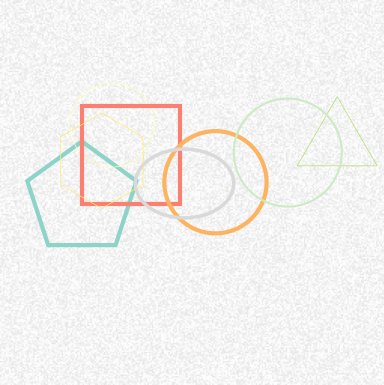[{"shape": "pentagon", "thickness": 3, "radius": 0.74, "center": [0.213, 0.484]}, {"shape": "circle", "thickness": 0.5, "radius": 0.55, "center": [0.291, 0.675]}, {"shape": "square", "thickness": 3, "radius": 0.64, "center": [0.34, 0.598]}, {"shape": "circle", "thickness": 3, "radius": 0.66, "center": [0.56, 0.527]}, {"shape": "triangle", "thickness": 0.5, "radius": 0.6, "center": [0.876, 0.629]}, {"shape": "oval", "thickness": 2.5, "radius": 0.64, "center": [0.479, 0.523]}, {"shape": "circle", "thickness": 1.5, "radius": 0.7, "center": [0.747, 0.604]}, {"shape": "hexagon", "thickness": 0.5, "radius": 0.62, "center": [0.264, 0.582]}]